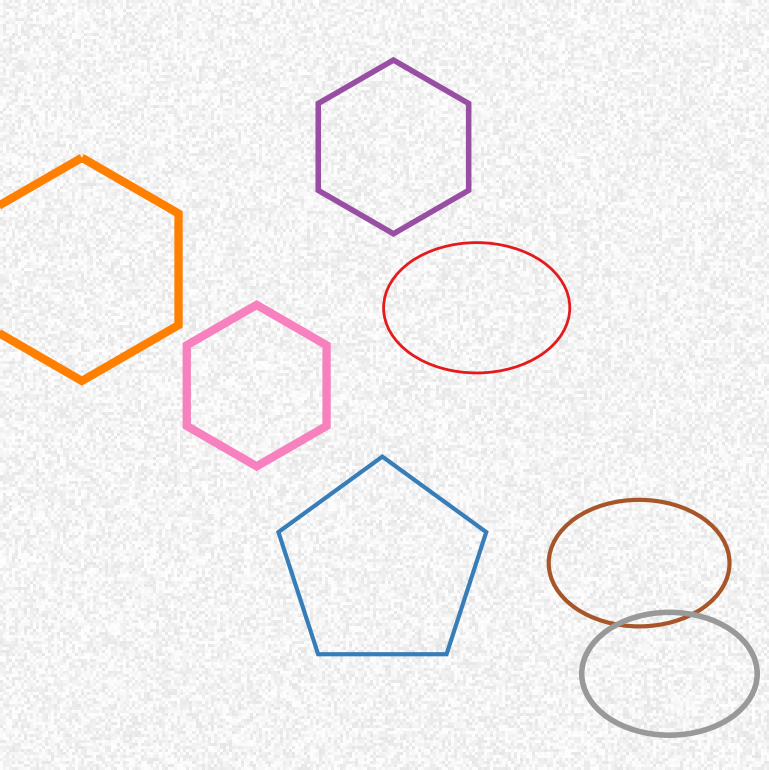[{"shape": "oval", "thickness": 1, "radius": 0.6, "center": [0.619, 0.6]}, {"shape": "pentagon", "thickness": 1.5, "radius": 0.71, "center": [0.497, 0.265]}, {"shape": "hexagon", "thickness": 2, "radius": 0.56, "center": [0.511, 0.809]}, {"shape": "hexagon", "thickness": 3, "radius": 0.72, "center": [0.106, 0.65]}, {"shape": "oval", "thickness": 1.5, "radius": 0.59, "center": [0.83, 0.269]}, {"shape": "hexagon", "thickness": 3, "radius": 0.52, "center": [0.333, 0.499]}, {"shape": "oval", "thickness": 2, "radius": 0.57, "center": [0.869, 0.125]}]